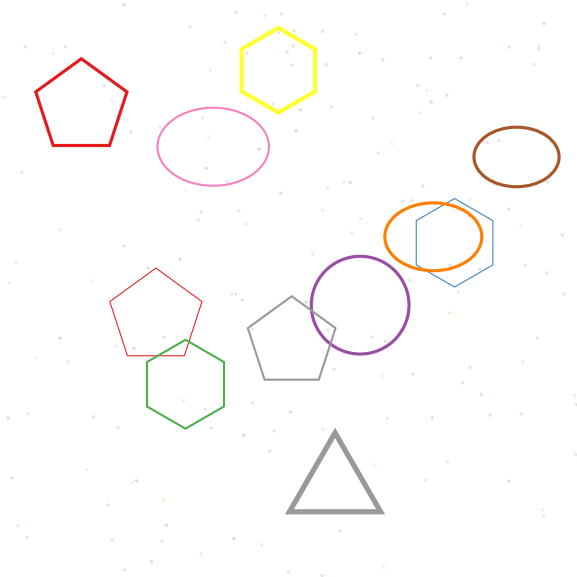[{"shape": "pentagon", "thickness": 0.5, "radius": 0.42, "center": [0.27, 0.451]}, {"shape": "pentagon", "thickness": 1.5, "radius": 0.42, "center": [0.141, 0.814]}, {"shape": "hexagon", "thickness": 0.5, "radius": 0.38, "center": [0.787, 0.579]}, {"shape": "hexagon", "thickness": 1, "radius": 0.38, "center": [0.321, 0.334]}, {"shape": "circle", "thickness": 1.5, "radius": 0.42, "center": [0.624, 0.471]}, {"shape": "oval", "thickness": 1.5, "radius": 0.42, "center": [0.75, 0.589]}, {"shape": "hexagon", "thickness": 2, "radius": 0.37, "center": [0.482, 0.877]}, {"shape": "oval", "thickness": 1.5, "radius": 0.37, "center": [0.894, 0.727]}, {"shape": "oval", "thickness": 1, "radius": 0.48, "center": [0.369, 0.745]}, {"shape": "pentagon", "thickness": 1, "radius": 0.4, "center": [0.505, 0.406]}, {"shape": "triangle", "thickness": 2.5, "radius": 0.46, "center": [0.58, 0.159]}]